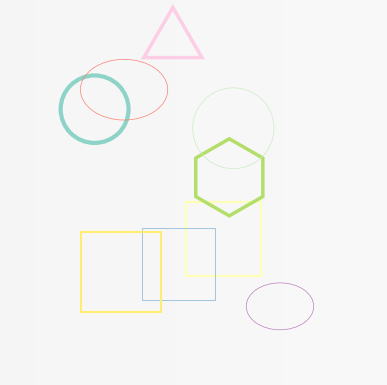[{"shape": "circle", "thickness": 3, "radius": 0.44, "center": [0.244, 0.716]}, {"shape": "square", "thickness": 1.5, "radius": 0.48, "center": [0.578, 0.379]}, {"shape": "oval", "thickness": 0.5, "radius": 0.56, "center": [0.32, 0.767]}, {"shape": "square", "thickness": 0.5, "radius": 0.47, "center": [0.46, 0.314]}, {"shape": "hexagon", "thickness": 2.5, "radius": 0.5, "center": [0.592, 0.539]}, {"shape": "triangle", "thickness": 2.5, "radius": 0.43, "center": [0.446, 0.894]}, {"shape": "oval", "thickness": 0.5, "radius": 0.44, "center": [0.723, 0.204]}, {"shape": "circle", "thickness": 0.5, "radius": 0.52, "center": [0.602, 0.667]}, {"shape": "square", "thickness": 1.5, "radius": 0.52, "center": [0.313, 0.294]}]